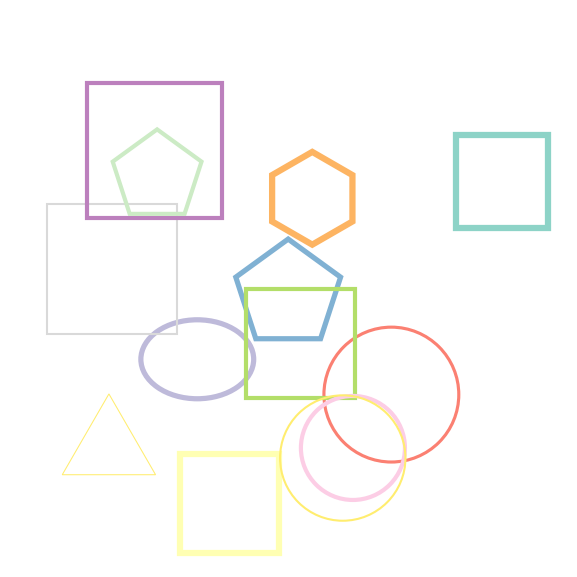[{"shape": "square", "thickness": 3, "radius": 0.4, "center": [0.869, 0.685]}, {"shape": "square", "thickness": 3, "radius": 0.43, "center": [0.398, 0.128]}, {"shape": "oval", "thickness": 2.5, "radius": 0.49, "center": [0.342, 0.377]}, {"shape": "circle", "thickness": 1.5, "radius": 0.58, "center": [0.678, 0.316]}, {"shape": "pentagon", "thickness": 2.5, "radius": 0.48, "center": [0.499, 0.49]}, {"shape": "hexagon", "thickness": 3, "radius": 0.4, "center": [0.541, 0.656]}, {"shape": "square", "thickness": 2, "radius": 0.47, "center": [0.521, 0.404]}, {"shape": "circle", "thickness": 2, "radius": 0.45, "center": [0.611, 0.223]}, {"shape": "square", "thickness": 1, "radius": 0.56, "center": [0.194, 0.533]}, {"shape": "square", "thickness": 2, "radius": 0.58, "center": [0.268, 0.739]}, {"shape": "pentagon", "thickness": 2, "radius": 0.4, "center": [0.272, 0.694]}, {"shape": "triangle", "thickness": 0.5, "radius": 0.47, "center": [0.189, 0.224]}, {"shape": "circle", "thickness": 1, "radius": 0.54, "center": [0.593, 0.206]}]